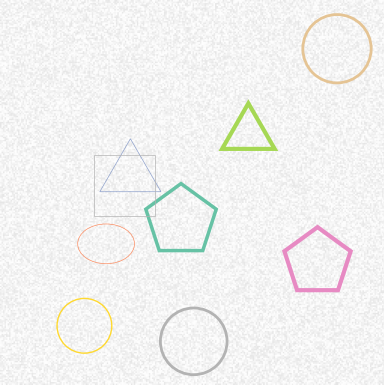[{"shape": "pentagon", "thickness": 2.5, "radius": 0.48, "center": [0.47, 0.427]}, {"shape": "oval", "thickness": 0.5, "radius": 0.37, "center": [0.276, 0.367]}, {"shape": "triangle", "thickness": 0.5, "radius": 0.46, "center": [0.339, 0.548]}, {"shape": "pentagon", "thickness": 3, "radius": 0.45, "center": [0.825, 0.319]}, {"shape": "triangle", "thickness": 3, "radius": 0.39, "center": [0.645, 0.653]}, {"shape": "circle", "thickness": 1, "radius": 0.36, "center": [0.219, 0.154]}, {"shape": "circle", "thickness": 2, "radius": 0.44, "center": [0.875, 0.873]}, {"shape": "circle", "thickness": 2, "radius": 0.43, "center": [0.503, 0.113]}, {"shape": "square", "thickness": 0.5, "radius": 0.4, "center": [0.324, 0.518]}]